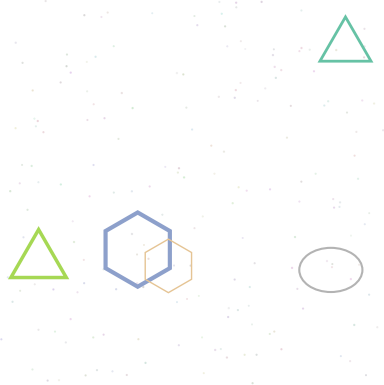[{"shape": "triangle", "thickness": 2, "radius": 0.38, "center": [0.897, 0.879]}, {"shape": "hexagon", "thickness": 3, "radius": 0.48, "center": [0.358, 0.352]}, {"shape": "triangle", "thickness": 2.5, "radius": 0.42, "center": [0.1, 0.321]}, {"shape": "hexagon", "thickness": 1, "radius": 0.35, "center": [0.437, 0.309]}, {"shape": "oval", "thickness": 1.5, "radius": 0.41, "center": [0.859, 0.299]}]